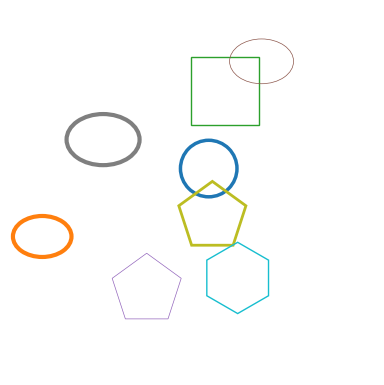[{"shape": "circle", "thickness": 2.5, "radius": 0.37, "center": [0.542, 0.562]}, {"shape": "oval", "thickness": 3, "radius": 0.38, "center": [0.11, 0.386]}, {"shape": "square", "thickness": 1, "radius": 0.44, "center": [0.585, 0.765]}, {"shape": "pentagon", "thickness": 0.5, "radius": 0.47, "center": [0.381, 0.248]}, {"shape": "oval", "thickness": 0.5, "radius": 0.42, "center": [0.679, 0.841]}, {"shape": "oval", "thickness": 3, "radius": 0.47, "center": [0.268, 0.637]}, {"shape": "pentagon", "thickness": 2, "radius": 0.46, "center": [0.552, 0.437]}, {"shape": "hexagon", "thickness": 1, "radius": 0.46, "center": [0.617, 0.278]}]